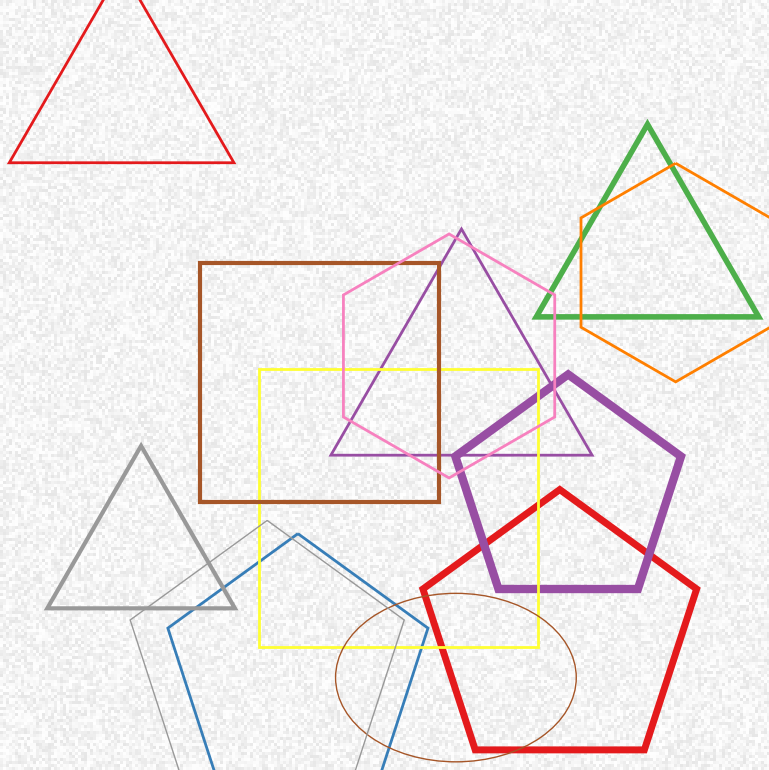[{"shape": "triangle", "thickness": 1, "radius": 0.84, "center": [0.158, 0.873]}, {"shape": "pentagon", "thickness": 2.5, "radius": 0.93, "center": [0.727, 0.177]}, {"shape": "pentagon", "thickness": 1, "radius": 0.89, "center": [0.387, 0.129]}, {"shape": "triangle", "thickness": 2, "radius": 0.83, "center": [0.841, 0.672]}, {"shape": "pentagon", "thickness": 3, "radius": 0.77, "center": [0.738, 0.36]}, {"shape": "triangle", "thickness": 1, "radius": 0.98, "center": [0.599, 0.507]}, {"shape": "hexagon", "thickness": 1, "radius": 0.71, "center": [0.877, 0.646]}, {"shape": "square", "thickness": 1, "radius": 0.9, "center": [0.518, 0.34]}, {"shape": "oval", "thickness": 0.5, "radius": 0.78, "center": [0.592, 0.12]}, {"shape": "square", "thickness": 1.5, "radius": 0.78, "center": [0.415, 0.504]}, {"shape": "hexagon", "thickness": 1, "radius": 0.79, "center": [0.583, 0.538]}, {"shape": "triangle", "thickness": 1.5, "radius": 0.7, "center": [0.183, 0.28]}, {"shape": "pentagon", "thickness": 0.5, "radius": 0.94, "center": [0.347, 0.137]}]